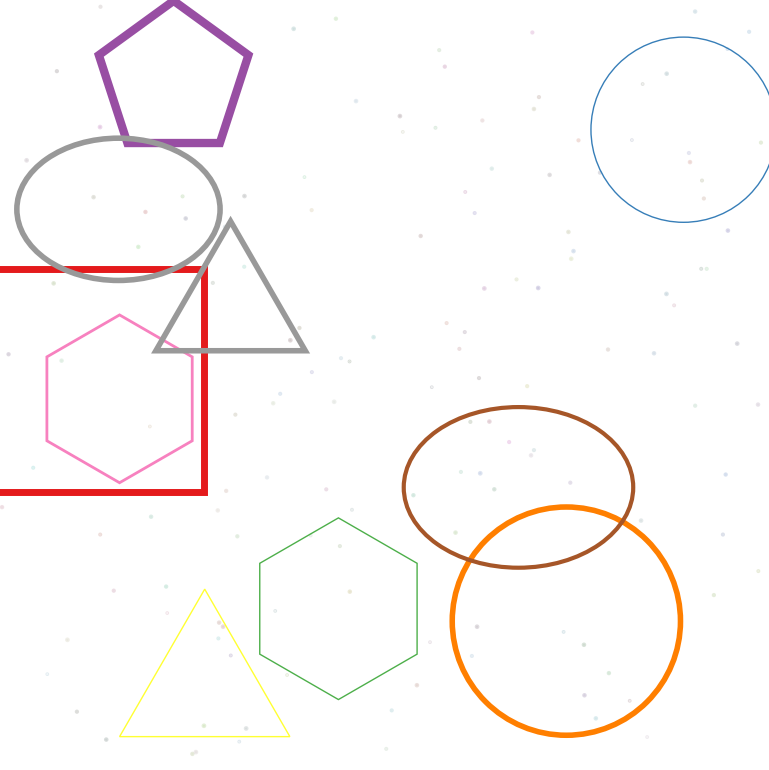[{"shape": "square", "thickness": 2.5, "radius": 0.72, "center": [0.121, 0.505]}, {"shape": "circle", "thickness": 0.5, "radius": 0.6, "center": [0.888, 0.832]}, {"shape": "hexagon", "thickness": 0.5, "radius": 0.59, "center": [0.44, 0.209]}, {"shape": "pentagon", "thickness": 3, "radius": 0.51, "center": [0.226, 0.897]}, {"shape": "circle", "thickness": 2, "radius": 0.74, "center": [0.736, 0.193]}, {"shape": "triangle", "thickness": 0.5, "radius": 0.64, "center": [0.266, 0.107]}, {"shape": "oval", "thickness": 1.5, "radius": 0.75, "center": [0.673, 0.367]}, {"shape": "hexagon", "thickness": 1, "radius": 0.54, "center": [0.155, 0.482]}, {"shape": "oval", "thickness": 2, "radius": 0.66, "center": [0.154, 0.728]}, {"shape": "triangle", "thickness": 2, "radius": 0.56, "center": [0.299, 0.601]}]